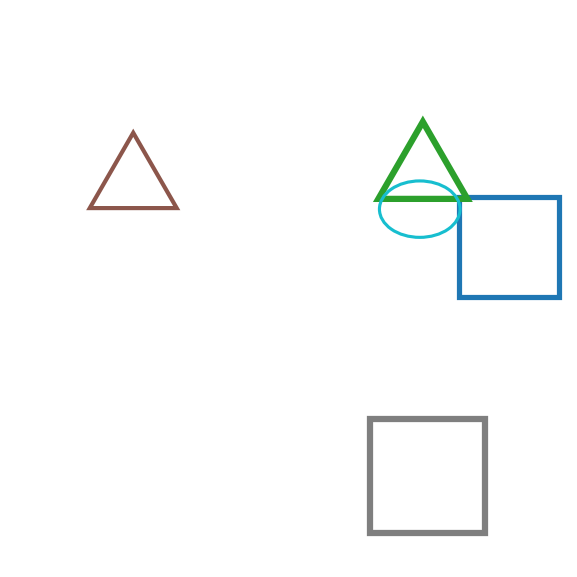[{"shape": "square", "thickness": 2.5, "radius": 0.43, "center": [0.881, 0.572]}, {"shape": "triangle", "thickness": 3, "radius": 0.45, "center": [0.732, 0.699]}, {"shape": "triangle", "thickness": 2, "radius": 0.43, "center": [0.231, 0.682]}, {"shape": "square", "thickness": 3, "radius": 0.5, "center": [0.74, 0.175]}, {"shape": "oval", "thickness": 1.5, "radius": 0.35, "center": [0.727, 0.637]}]